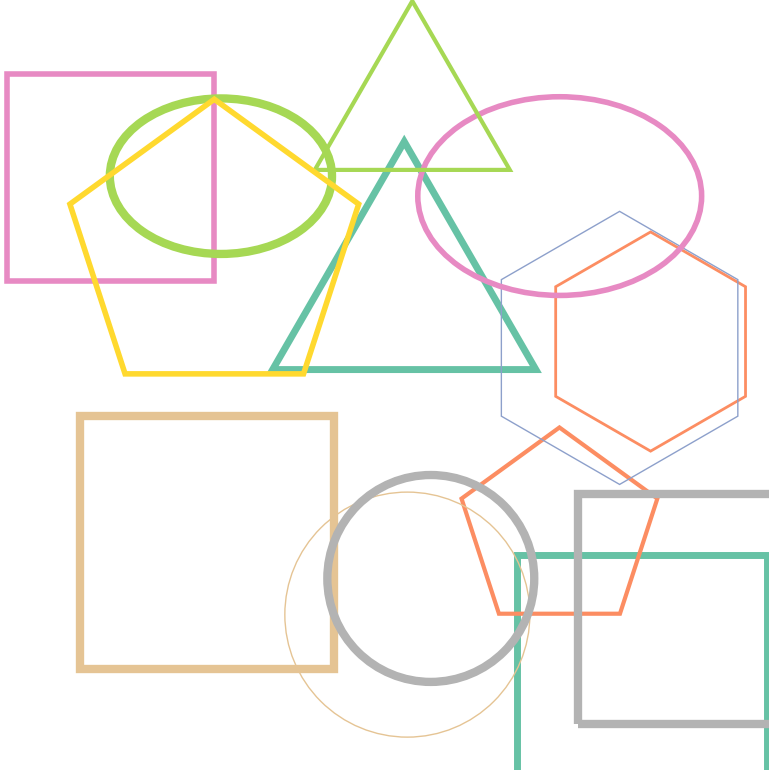[{"shape": "square", "thickness": 2.5, "radius": 0.81, "center": [0.833, 0.117]}, {"shape": "triangle", "thickness": 2.5, "radius": 0.99, "center": [0.525, 0.619]}, {"shape": "pentagon", "thickness": 1.5, "radius": 0.67, "center": [0.727, 0.311]}, {"shape": "hexagon", "thickness": 1, "radius": 0.71, "center": [0.845, 0.556]}, {"shape": "hexagon", "thickness": 0.5, "radius": 0.89, "center": [0.805, 0.548]}, {"shape": "square", "thickness": 2, "radius": 0.67, "center": [0.144, 0.769]}, {"shape": "oval", "thickness": 2, "radius": 0.92, "center": [0.727, 0.745]}, {"shape": "oval", "thickness": 3, "radius": 0.72, "center": [0.287, 0.771]}, {"shape": "triangle", "thickness": 1.5, "radius": 0.73, "center": [0.535, 0.852]}, {"shape": "pentagon", "thickness": 2, "radius": 0.99, "center": [0.278, 0.674]}, {"shape": "square", "thickness": 3, "radius": 0.82, "center": [0.269, 0.296]}, {"shape": "circle", "thickness": 0.5, "radius": 0.8, "center": [0.529, 0.202]}, {"shape": "square", "thickness": 3, "radius": 0.74, "center": [0.899, 0.209]}, {"shape": "circle", "thickness": 3, "radius": 0.67, "center": [0.559, 0.249]}]